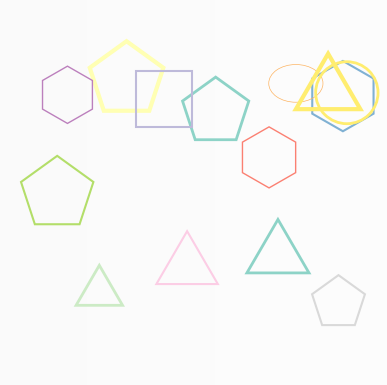[{"shape": "triangle", "thickness": 2, "radius": 0.46, "center": [0.717, 0.337]}, {"shape": "pentagon", "thickness": 2, "radius": 0.45, "center": [0.557, 0.71]}, {"shape": "pentagon", "thickness": 3, "radius": 0.5, "center": [0.327, 0.793]}, {"shape": "square", "thickness": 1.5, "radius": 0.37, "center": [0.423, 0.743]}, {"shape": "hexagon", "thickness": 1, "radius": 0.4, "center": [0.694, 0.591]}, {"shape": "hexagon", "thickness": 1.5, "radius": 0.46, "center": [0.885, 0.75]}, {"shape": "oval", "thickness": 0.5, "radius": 0.35, "center": [0.763, 0.783]}, {"shape": "pentagon", "thickness": 1.5, "radius": 0.49, "center": [0.148, 0.497]}, {"shape": "triangle", "thickness": 1.5, "radius": 0.46, "center": [0.483, 0.308]}, {"shape": "pentagon", "thickness": 1.5, "radius": 0.36, "center": [0.874, 0.214]}, {"shape": "hexagon", "thickness": 1, "radius": 0.37, "center": [0.174, 0.754]}, {"shape": "triangle", "thickness": 2, "radius": 0.35, "center": [0.256, 0.242]}, {"shape": "triangle", "thickness": 3, "radius": 0.48, "center": [0.847, 0.764]}, {"shape": "circle", "thickness": 2, "radius": 0.4, "center": [0.895, 0.759]}]